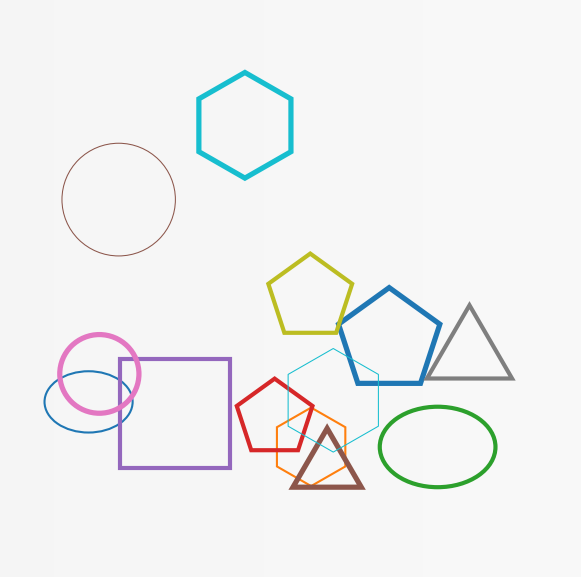[{"shape": "pentagon", "thickness": 2.5, "radius": 0.46, "center": [0.67, 0.409]}, {"shape": "oval", "thickness": 1, "radius": 0.38, "center": [0.152, 0.303]}, {"shape": "hexagon", "thickness": 1, "radius": 0.34, "center": [0.535, 0.225]}, {"shape": "oval", "thickness": 2, "radius": 0.5, "center": [0.753, 0.225]}, {"shape": "pentagon", "thickness": 2, "radius": 0.34, "center": [0.473, 0.275]}, {"shape": "square", "thickness": 2, "radius": 0.47, "center": [0.301, 0.284]}, {"shape": "triangle", "thickness": 2.5, "radius": 0.34, "center": [0.563, 0.189]}, {"shape": "circle", "thickness": 0.5, "radius": 0.49, "center": [0.204, 0.654]}, {"shape": "circle", "thickness": 2.5, "radius": 0.34, "center": [0.171, 0.352]}, {"shape": "triangle", "thickness": 2, "radius": 0.42, "center": [0.808, 0.386]}, {"shape": "pentagon", "thickness": 2, "radius": 0.38, "center": [0.534, 0.484]}, {"shape": "hexagon", "thickness": 0.5, "radius": 0.45, "center": [0.573, 0.306]}, {"shape": "hexagon", "thickness": 2.5, "radius": 0.46, "center": [0.421, 0.782]}]